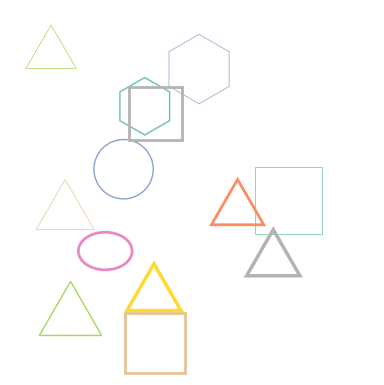[{"shape": "square", "thickness": 0.5, "radius": 0.43, "center": [0.748, 0.479]}, {"shape": "hexagon", "thickness": 1, "radius": 0.37, "center": [0.376, 0.724]}, {"shape": "triangle", "thickness": 2, "radius": 0.39, "center": [0.617, 0.456]}, {"shape": "circle", "thickness": 1, "radius": 0.39, "center": [0.321, 0.56]}, {"shape": "hexagon", "thickness": 0.5, "radius": 0.45, "center": [0.517, 0.821]}, {"shape": "oval", "thickness": 2, "radius": 0.35, "center": [0.273, 0.348]}, {"shape": "triangle", "thickness": 0.5, "radius": 0.38, "center": [0.133, 0.86]}, {"shape": "triangle", "thickness": 1, "radius": 0.47, "center": [0.183, 0.175]}, {"shape": "triangle", "thickness": 2.5, "radius": 0.41, "center": [0.4, 0.234]}, {"shape": "triangle", "thickness": 0.5, "radius": 0.44, "center": [0.169, 0.447]}, {"shape": "square", "thickness": 2, "radius": 0.39, "center": [0.402, 0.109]}, {"shape": "triangle", "thickness": 2.5, "radius": 0.4, "center": [0.71, 0.324]}, {"shape": "square", "thickness": 2, "radius": 0.35, "center": [0.404, 0.704]}]